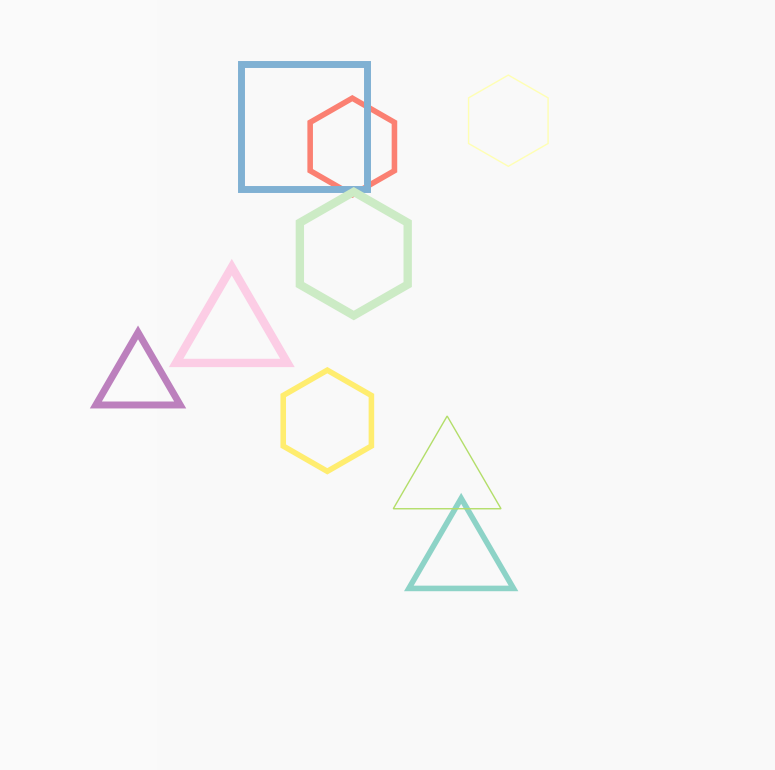[{"shape": "triangle", "thickness": 2, "radius": 0.39, "center": [0.595, 0.275]}, {"shape": "hexagon", "thickness": 0.5, "radius": 0.3, "center": [0.656, 0.843]}, {"shape": "hexagon", "thickness": 2, "radius": 0.31, "center": [0.455, 0.81]}, {"shape": "square", "thickness": 2.5, "radius": 0.41, "center": [0.393, 0.836]}, {"shape": "triangle", "thickness": 0.5, "radius": 0.4, "center": [0.577, 0.379]}, {"shape": "triangle", "thickness": 3, "radius": 0.41, "center": [0.299, 0.57]}, {"shape": "triangle", "thickness": 2.5, "radius": 0.31, "center": [0.178, 0.505]}, {"shape": "hexagon", "thickness": 3, "radius": 0.4, "center": [0.456, 0.671]}, {"shape": "hexagon", "thickness": 2, "radius": 0.33, "center": [0.422, 0.454]}]